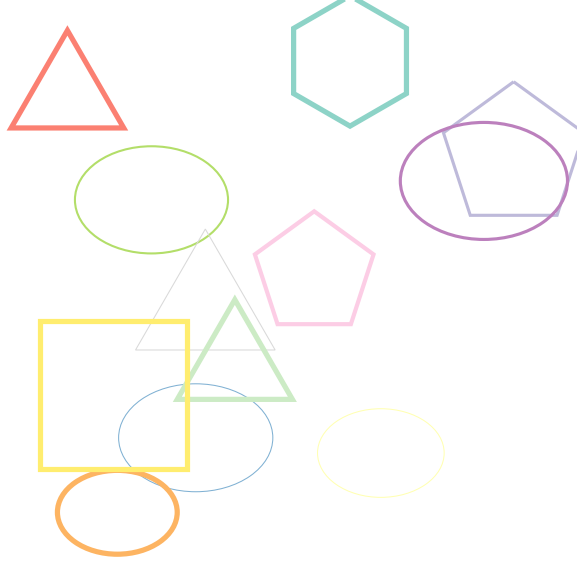[{"shape": "hexagon", "thickness": 2.5, "radius": 0.56, "center": [0.606, 0.894]}, {"shape": "oval", "thickness": 0.5, "radius": 0.55, "center": [0.659, 0.215]}, {"shape": "pentagon", "thickness": 1.5, "radius": 0.64, "center": [0.889, 0.73]}, {"shape": "triangle", "thickness": 2.5, "radius": 0.56, "center": [0.117, 0.834]}, {"shape": "oval", "thickness": 0.5, "radius": 0.67, "center": [0.339, 0.241]}, {"shape": "oval", "thickness": 2.5, "radius": 0.52, "center": [0.203, 0.112]}, {"shape": "oval", "thickness": 1, "radius": 0.66, "center": [0.262, 0.653]}, {"shape": "pentagon", "thickness": 2, "radius": 0.54, "center": [0.544, 0.525]}, {"shape": "triangle", "thickness": 0.5, "radius": 0.7, "center": [0.356, 0.463]}, {"shape": "oval", "thickness": 1.5, "radius": 0.72, "center": [0.838, 0.686]}, {"shape": "triangle", "thickness": 2.5, "radius": 0.58, "center": [0.407, 0.365]}, {"shape": "square", "thickness": 2.5, "radius": 0.64, "center": [0.197, 0.315]}]